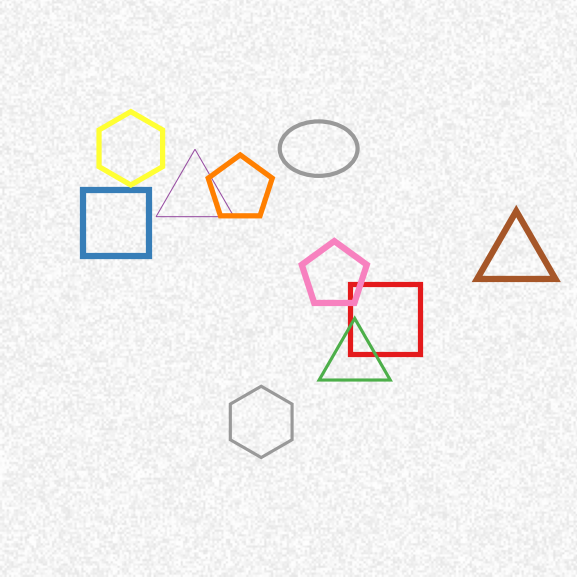[{"shape": "square", "thickness": 2.5, "radius": 0.3, "center": [0.666, 0.447]}, {"shape": "square", "thickness": 3, "radius": 0.29, "center": [0.201, 0.613]}, {"shape": "triangle", "thickness": 1.5, "radius": 0.36, "center": [0.614, 0.377]}, {"shape": "triangle", "thickness": 0.5, "radius": 0.39, "center": [0.338, 0.663]}, {"shape": "pentagon", "thickness": 2.5, "radius": 0.29, "center": [0.416, 0.673]}, {"shape": "hexagon", "thickness": 2.5, "radius": 0.32, "center": [0.227, 0.742]}, {"shape": "triangle", "thickness": 3, "radius": 0.39, "center": [0.894, 0.555]}, {"shape": "pentagon", "thickness": 3, "radius": 0.3, "center": [0.579, 0.522]}, {"shape": "hexagon", "thickness": 1.5, "radius": 0.31, "center": [0.452, 0.269]}, {"shape": "oval", "thickness": 2, "radius": 0.34, "center": [0.552, 0.742]}]